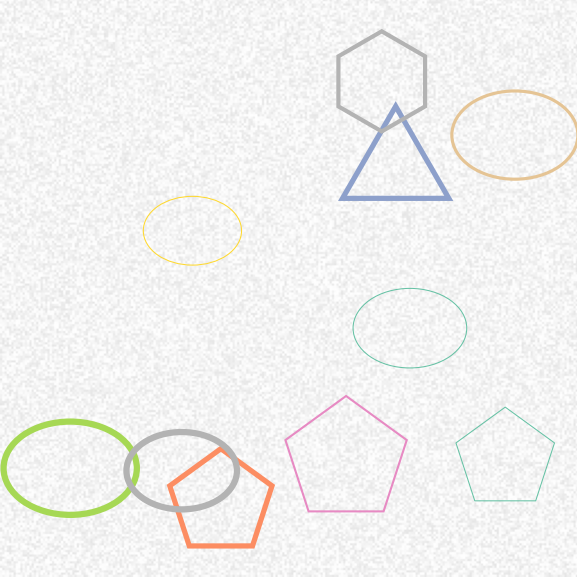[{"shape": "pentagon", "thickness": 0.5, "radius": 0.45, "center": [0.875, 0.204]}, {"shape": "oval", "thickness": 0.5, "radius": 0.49, "center": [0.71, 0.431]}, {"shape": "pentagon", "thickness": 2.5, "radius": 0.47, "center": [0.382, 0.129]}, {"shape": "triangle", "thickness": 2.5, "radius": 0.53, "center": [0.685, 0.709]}, {"shape": "pentagon", "thickness": 1, "radius": 0.55, "center": [0.599, 0.203]}, {"shape": "oval", "thickness": 3, "radius": 0.58, "center": [0.122, 0.188]}, {"shape": "oval", "thickness": 0.5, "radius": 0.43, "center": [0.333, 0.6]}, {"shape": "oval", "thickness": 1.5, "radius": 0.55, "center": [0.892, 0.765]}, {"shape": "oval", "thickness": 3, "radius": 0.48, "center": [0.315, 0.184]}, {"shape": "hexagon", "thickness": 2, "radius": 0.43, "center": [0.661, 0.858]}]